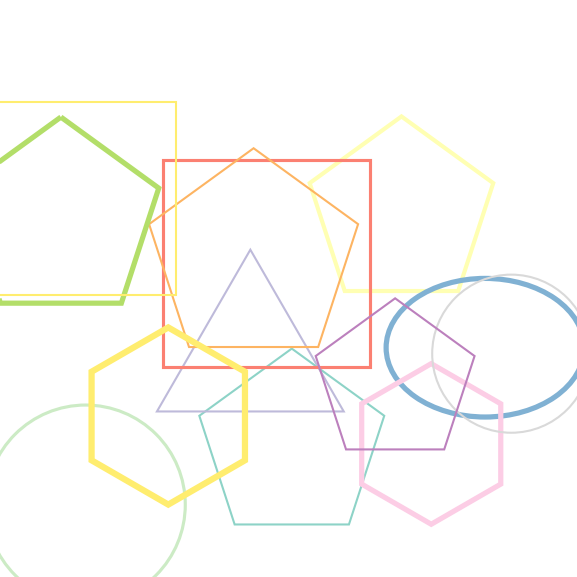[{"shape": "pentagon", "thickness": 1, "radius": 0.84, "center": [0.505, 0.227]}, {"shape": "pentagon", "thickness": 2, "radius": 0.84, "center": [0.695, 0.63]}, {"shape": "triangle", "thickness": 1, "radius": 0.93, "center": [0.433, 0.38]}, {"shape": "square", "thickness": 1.5, "radius": 0.9, "center": [0.461, 0.542]}, {"shape": "oval", "thickness": 2.5, "radius": 0.86, "center": [0.84, 0.397]}, {"shape": "pentagon", "thickness": 1, "radius": 0.95, "center": [0.439, 0.552]}, {"shape": "pentagon", "thickness": 2.5, "radius": 0.89, "center": [0.105, 0.618]}, {"shape": "hexagon", "thickness": 2.5, "radius": 0.7, "center": [0.747, 0.23]}, {"shape": "circle", "thickness": 1, "radius": 0.68, "center": [0.885, 0.387]}, {"shape": "pentagon", "thickness": 1, "radius": 0.72, "center": [0.684, 0.338]}, {"shape": "circle", "thickness": 1.5, "radius": 0.86, "center": [0.148, 0.125]}, {"shape": "square", "thickness": 1, "radius": 0.84, "center": [0.137, 0.655]}, {"shape": "hexagon", "thickness": 3, "radius": 0.77, "center": [0.291, 0.279]}]